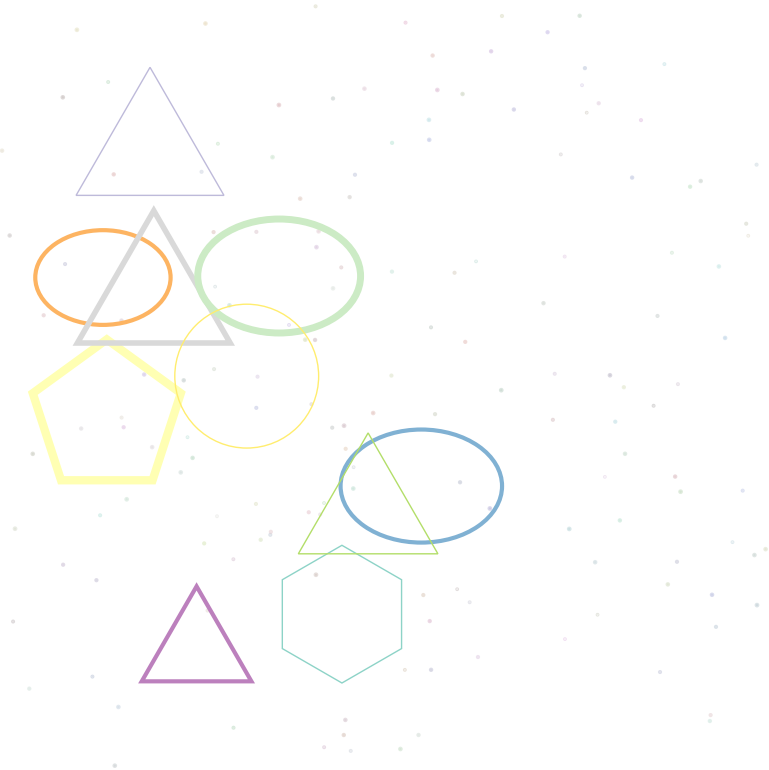[{"shape": "hexagon", "thickness": 0.5, "radius": 0.45, "center": [0.444, 0.202]}, {"shape": "pentagon", "thickness": 3, "radius": 0.51, "center": [0.139, 0.458]}, {"shape": "triangle", "thickness": 0.5, "radius": 0.55, "center": [0.195, 0.802]}, {"shape": "oval", "thickness": 1.5, "radius": 0.52, "center": [0.547, 0.369]}, {"shape": "oval", "thickness": 1.5, "radius": 0.44, "center": [0.134, 0.64]}, {"shape": "triangle", "thickness": 0.5, "radius": 0.52, "center": [0.478, 0.333]}, {"shape": "triangle", "thickness": 2, "radius": 0.57, "center": [0.2, 0.612]}, {"shape": "triangle", "thickness": 1.5, "radius": 0.41, "center": [0.255, 0.156]}, {"shape": "oval", "thickness": 2.5, "radius": 0.53, "center": [0.363, 0.642]}, {"shape": "circle", "thickness": 0.5, "radius": 0.47, "center": [0.32, 0.512]}]